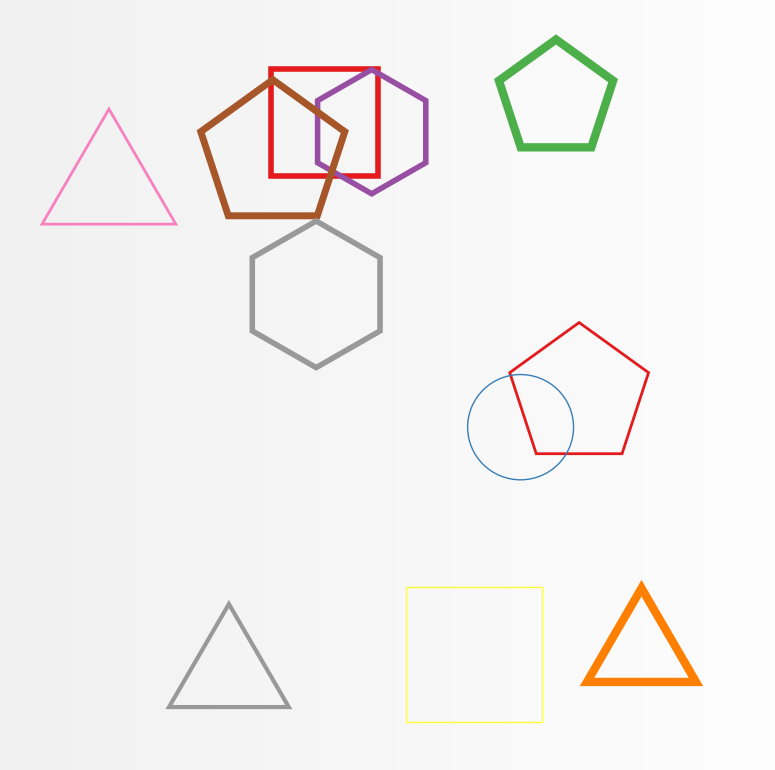[{"shape": "pentagon", "thickness": 1, "radius": 0.47, "center": [0.747, 0.487]}, {"shape": "square", "thickness": 2, "radius": 0.35, "center": [0.419, 0.841]}, {"shape": "circle", "thickness": 0.5, "radius": 0.34, "center": [0.672, 0.445]}, {"shape": "pentagon", "thickness": 3, "radius": 0.39, "center": [0.717, 0.871]}, {"shape": "hexagon", "thickness": 2, "radius": 0.4, "center": [0.48, 0.829]}, {"shape": "triangle", "thickness": 3, "radius": 0.41, "center": [0.828, 0.155]}, {"shape": "square", "thickness": 0.5, "radius": 0.44, "center": [0.611, 0.15]}, {"shape": "pentagon", "thickness": 2.5, "radius": 0.49, "center": [0.352, 0.799]}, {"shape": "triangle", "thickness": 1, "radius": 0.5, "center": [0.141, 0.759]}, {"shape": "hexagon", "thickness": 2, "radius": 0.48, "center": [0.408, 0.618]}, {"shape": "triangle", "thickness": 1.5, "radius": 0.45, "center": [0.295, 0.126]}]